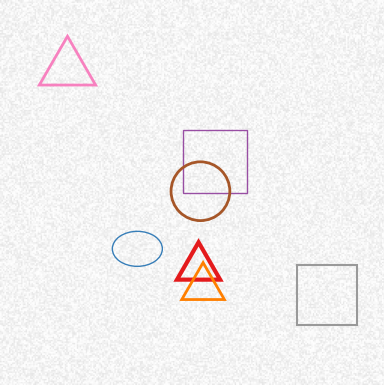[{"shape": "triangle", "thickness": 3, "radius": 0.32, "center": [0.516, 0.306]}, {"shape": "oval", "thickness": 1, "radius": 0.32, "center": [0.357, 0.354]}, {"shape": "square", "thickness": 1, "radius": 0.41, "center": [0.559, 0.58]}, {"shape": "triangle", "thickness": 2, "radius": 0.32, "center": [0.527, 0.254]}, {"shape": "circle", "thickness": 2, "radius": 0.38, "center": [0.521, 0.503]}, {"shape": "triangle", "thickness": 2, "radius": 0.42, "center": [0.175, 0.821]}, {"shape": "square", "thickness": 1.5, "radius": 0.39, "center": [0.848, 0.234]}]